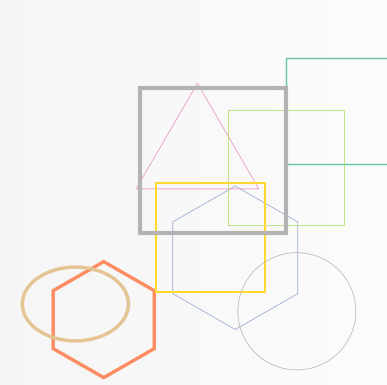[{"shape": "square", "thickness": 1, "radius": 0.69, "center": [0.878, 0.712]}, {"shape": "hexagon", "thickness": 2.5, "radius": 0.75, "center": [0.268, 0.17]}, {"shape": "hexagon", "thickness": 0.5, "radius": 0.93, "center": [0.607, 0.33]}, {"shape": "triangle", "thickness": 0.5, "radius": 0.91, "center": [0.51, 0.601]}, {"shape": "square", "thickness": 0.5, "radius": 0.75, "center": [0.739, 0.564]}, {"shape": "square", "thickness": 1.5, "radius": 0.71, "center": [0.543, 0.383]}, {"shape": "oval", "thickness": 2.5, "radius": 0.68, "center": [0.195, 0.21]}, {"shape": "circle", "thickness": 0.5, "radius": 0.76, "center": [0.766, 0.191]}, {"shape": "square", "thickness": 3, "radius": 0.94, "center": [0.549, 0.584]}]